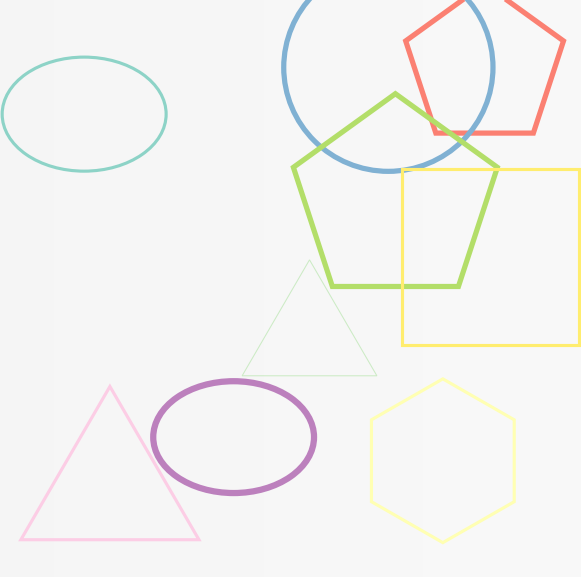[{"shape": "oval", "thickness": 1.5, "radius": 0.71, "center": [0.145, 0.802]}, {"shape": "hexagon", "thickness": 1.5, "radius": 0.71, "center": [0.762, 0.201]}, {"shape": "pentagon", "thickness": 2.5, "radius": 0.71, "center": [0.834, 0.884]}, {"shape": "circle", "thickness": 2.5, "radius": 0.9, "center": [0.668, 0.882]}, {"shape": "pentagon", "thickness": 2.5, "radius": 0.92, "center": [0.68, 0.652]}, {"shape": "triangle", "thickness": 1.5, "radius": 0.88, "center": [0.189, 0.153]}, {"shape": "oval", "thickness": 3, "radius": 0.69, "center": [0.402, 0.242]}, {"shape": "triangle", "thickness": 0.5, "radius": 0.67, "center": [0.532, 0.415]}, {"shape": "square", "thickness": 1.5, "radius": 0.76, "center": [0.844, 0.554]}]